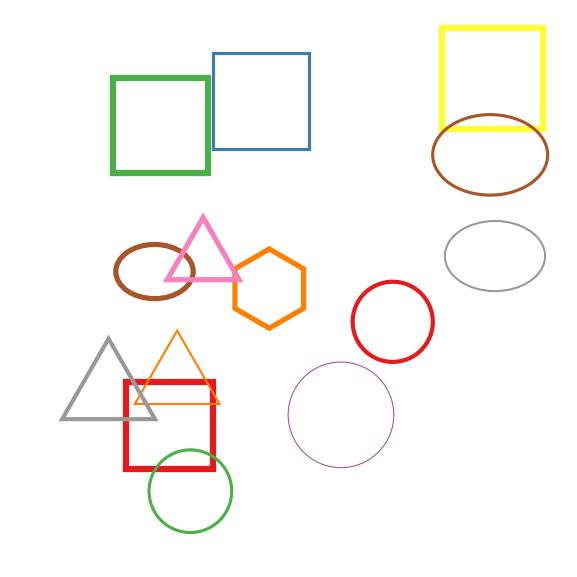[{"shape": "circle", "thickness": 2, "radius": 0.35, "center": [0.68, 0.442]}, {"shape": "square", "thickness": 3, "radius": 0.38, "center": [0.293, 0.262]}, {"shape": "square", "thickness": 1.5, "radius": 0.42, "center": [0.451, 0.824]}, {"shape": "square", "thickness": 3, "radius": 0.41, "center": [0.278, 0.782]}, {"shape": "circle", "thickness": 1.5, "radius": 0.36, "center": [0.33, 0.149]}, {"shape": "circle", "thickness": 0.5, "radius": 0.46, "center": [0.59, 0.281]}, {"shape": "triangle", "thickness": 1, "radius": 0.42, "center": [0.307, 0.342]}, {"shape": "hexagon", "thickness": 2.5, "radius": 0.34, "center": [0.466, 0.499]}, {"shape": "square", "thickness": 3, "radius": 0.43, "center": [0.853, 0.863]}, {"shape": "oval", "thickness": 2.5, "radius": 0.34, "center": [0.268, 0.529]}, {"shape": "oval", "thickness": 1.5, "radius": 0.5, "center": [0.849, 0.731]}, {"shape": "triangle", "thickness": 2.5, "radius": 0.36, "center": [0.352, 0.551]}, {"shape": "triangle", "thickness": 2, "radius": 0.46, "center": [0.188, 0.32]}, {"shape": "oval", "thickness": 1, "radius": 0.43, "center": [0.857, 0.556]}]